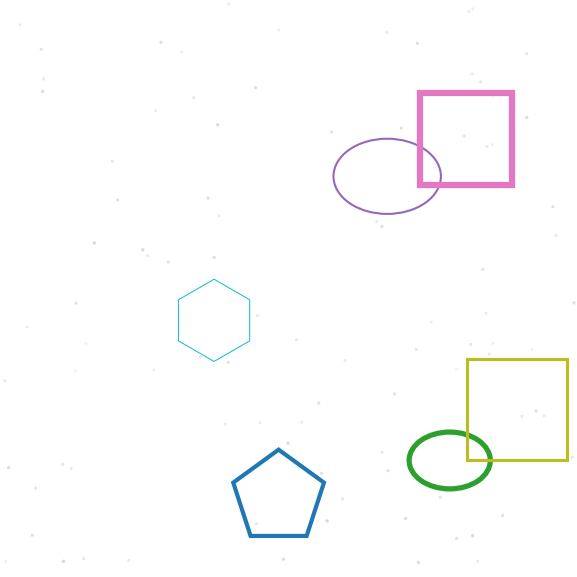[{"shape": "pentagon", "thickness": 2, "radius": 0.41, "center": [0.482, 0.138]}, {"shape": "oval", "thickness": 2.5, "radius": 0.35, "center": [0.779, 0.202]}, {"shape": "oval", "thickness": 1, "radius": 0.47, "center": [0.67, 0.694]}, {"shape": "square", "thickness": 3, "radius": 0.4, "center": [0.806, 0.759]}, {"shape": "square", "thickness": 1.5, "radius": 0.43, "center": [0.895, 0.29]}, {"shape": "hexagon", "thickness": 0.5, "radius": 0.36, "center": [0.371, 0.444]}]